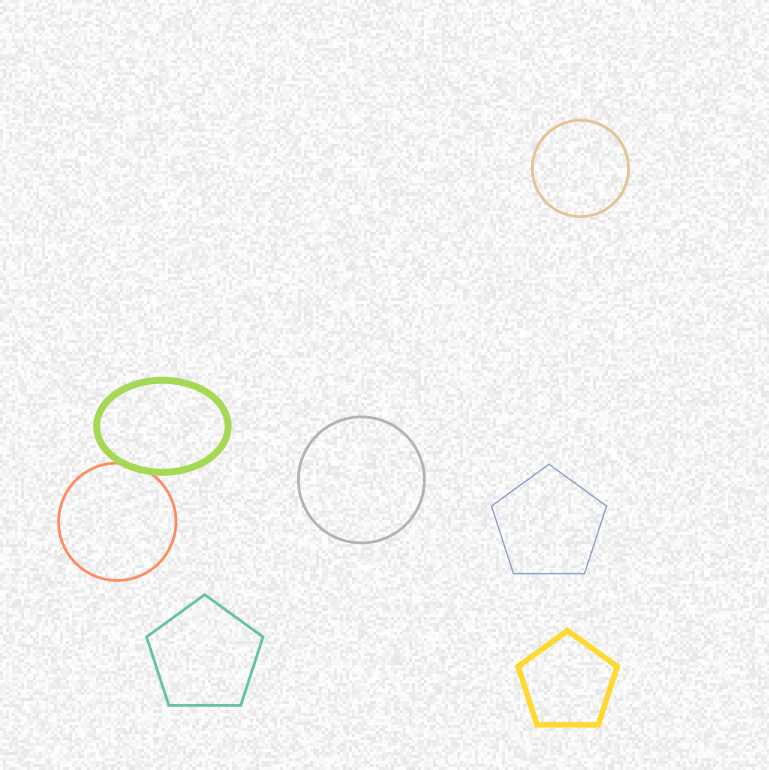[{"shape": "pentagon", "thickness": 1, "radius": 0.4, "center": [0.266, 0.148]}, {"shape": "circle", "thickness": 1, "radius": 0.38, "center": [0.152, 0.322]}, {"shape": "pentagon", "thickness": 0.5, "radius": 0.39, "center": [0.713, 0.319]}, {"shape": "oval", "thickness": 2.5, "radius": 0.43, "center": [0.211, 0.446]}, {"shape": "pentagon", "thickness": 2, "radius": 0.34, "center": [0.737, 0.113]}, {"shape": "circle", "thickness": 1, "radius": 0.31, "center": [0.754, 0.781]}, {"shape": "circle", "thickness": 1, "radius": 0.41, "center": [0.469, 0.377]}]